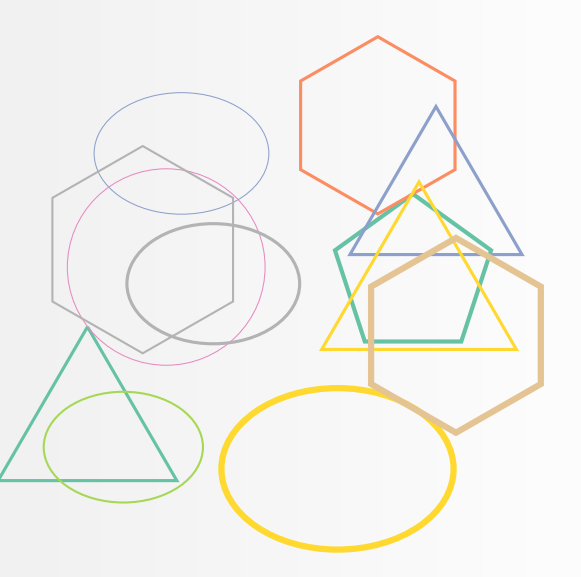[{"shape": "triangle", "thickness": 1.5, "radius": 0.89, "center": [0.151, 0.256]}, {"shape": "pentagon", "thickness": 2, "radius": 0.71, "center": [0.711, 0.522]}, {"shape": "hexagon", "thickness": 1.5, "radius": 0.77, "center": [0.65, 0.782]}, {"shape": "triangle", "thickness": 1.5, "radius": 0.85, "center": [0.75, 0.644]}, {"shape": "oval", "thickness": 0.5, "radius": 0.75, "center": [0.312, 0.733]}, {"shape": "circle", "thickness": 0.5, "radius": 0.85, "center": [0.286, 0.537]}, {"shape": "oval", "thickness": 1, "radius": 0.68, "center": [0.212, 0.225]}, {"shape": "oval", "thickness": 3, "radius": 1.0, "center": [0.581, 0.187]}, {"shape": "triangle", "thickness": 1.5, "radius": 0.97, "center": [0.721, 0.491]}, {"shape": "hexagon", "thickness": 3, "radius": 0.84, "center": [0.784, 0.418]}, {"shape": "oval", "thickness": 1.5, "radius": 0.74, "center": [0.367, 0.508]}, {"shape": "hexagon", "thickness": 1, "radius": 0.9, "center": [0.246, 0.567]}]